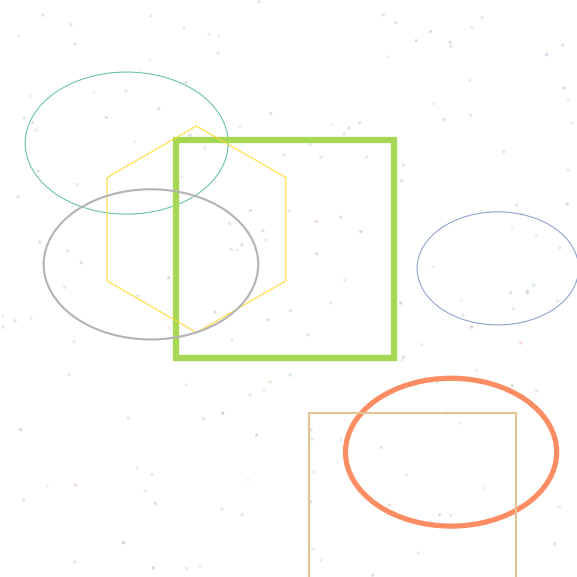[{"shape": "oval", "thickness": 0.5, "radius": 0.88, "center": [0.219, 0.751]}, {"shape": "oval", "thickness": 2.5, "radius": 0.91, "center": [0.781, 0.216]}, {"shape": "oval", "thickness": 0.5, "radius": 0.7, "center": [0.862, 0.534]}, {"shape": "square", "thickness": 3, "radius": 0.94, "center": [0.493, 0.569]}, {"shape": "hexagon", "thickness": 0.5, "radius": 0.89, "center": [0.34, 0.602]}, {"shape": "square", "thickness": 1, "radius": 0.89, "center": [0.715, 0.105]}, {"shape": "oval", "thickness": 1, "radius": 0.93, "center": [0.261, 0.541]}]